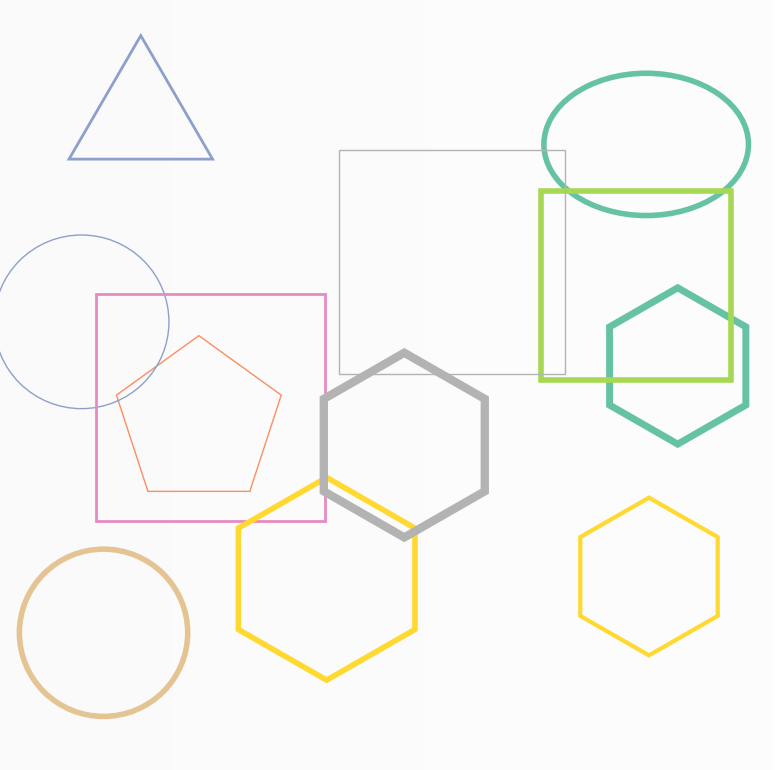[{"shape": "hexagon", "thickness": 2.5, "radius": 0.51, "center": [0.874, 0.525]}, {"shape": "oval", "thickness": 2, "radius": 0.66, "center": [0.834, 0.812]}, {"shape": "pentagon", "thickness": 0.5, "radius": 0.56, "center": [0.257, 0.452]}, {"shape": "circle", "thickness": 0.5, "radius": 0.56, "center": [0.105, 0.582]}, {"shape": "triangle", "thickness": 1, "radius": 0.53, "center": [0.182, 0.847]}, {"shape": "square", "thickness": 1, "radius": 0.74, "center": [0.272, 0.471]}, {"shape": "square", "thickness": 2, "radius": 0.61, "center": [0.821, 0.629]}, {"shape": "hexagon", "thickness": 1.5, "radius": 0.51, "center": [0.837, 0.251]}, {"shape": "hexagon", "thickness": 2, "radius": 0.66, "center": [0.422, 0.248]}, {"shape": "circle", "thickness": 2, "radius": 0.54, "center": [0.134, 0.178]}, {"shape": "square", "thickness": 0.5, "radius": 0.73, "center": [0.583, 0.66]}, {"shape": "hexagon", "thickness": 3, "radius": 0.6, "center": [0.522, 0.422]}]